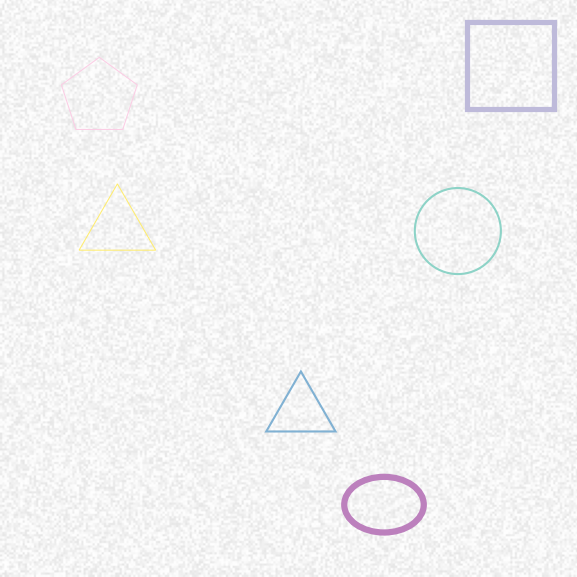[{"shape": "circle", "thickness": 1, "radius": 0.37, "center": [0.793, 0.599]}, {"shape": "square", "thickness": 2.5, "radius": 0.38, "center": [0.883, 0.886]}, {"shape": "triangle", "thickness": 1, "radius": 0.35, "center": [0.521, 0.287]}, {"shape": "pentagon", "thickness": 0.5, "radius": 0.35, "center": [0.172, 0.831]}, {"shape": "oval", "thickness": 3, "radius": 0.34, "center": [0.665, 0.125]}, {"shape": "triangle", "thickness": 0.5, "radius": 0.38, "center": [0.203, 0.604]}]